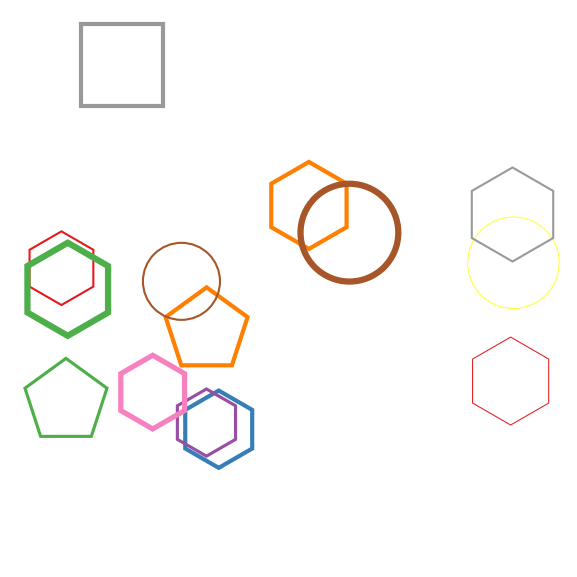[{"shape": "hexagon", "thickness": 0.5, "radius": 0.38, "center": [0.884, 0.339]}, {"shape": "hexagon", "thickness": 1, "radius": 0.32, "center": [0.106, 0.535]}, {"shape": "hexagon", "thickness": 2, "radius": 0.33, "center": [0.379, 0.256]}, {"shape": "hexagon", "thickness": 3, "radius": 0.4, "center": [0.117, 0.498]}, {"shape": "pentagon", "thickness": 1.5, "radius": 0.37, "center": [0.114, 0.304]}, {"shape": "hexagon", "thickness": 1.5, "radius": 0.29, "center": [0.358, 0.267]}, {"shape": "pentagon", "thickness": 2, "radius": 0.37, "center": [0.358, 0.427]}, {"shape": "hexagon", "thickness": 2, "radius": 0.38, "center": [0.535, 0.643]}, {"shape": "circle", "thickness": 0.5, "radius": 0.4, "center": [0.889, 0.544]}, {"shape": "circle", "thickness": 3, "radius": 0.42, "center": [0.605, 0.596]}, {"shape": "circle", "thickness": 1, "radius": 0.33, "center": [0.314, 0.512]}, {"shape": "hexagon", "thickness": 2.5, "radius": 0.32, "center": [0.264, 0.32]}, {"shape": "square", "thickness": 2, "radius": 0.35, "center": [0.211, 0.887]}, {"shape": "hexagon", "thickness": 1, "radius": 0.41, "center": [0.887, 0.628]}]